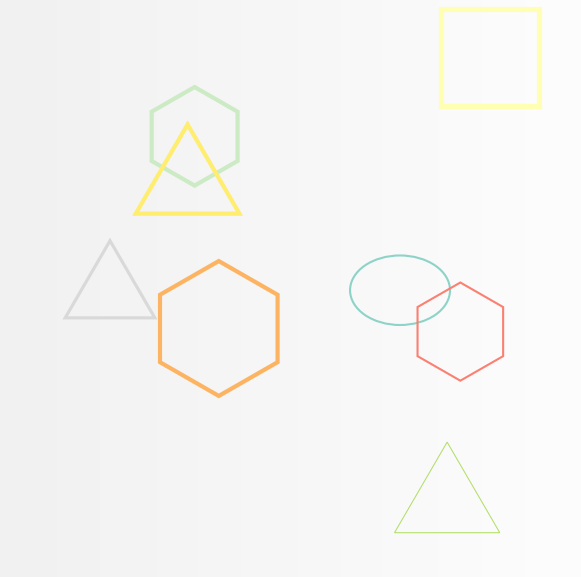[{"shape": "oval", "thickness": 1, "radius": 0.43, "center": [0.688, 0.497]}, {"shape": "square", "thickness": 2.5, "radius": 0.42, "center": [0.844, 0.899]}, {"shape": "hexagon", "thickness": 1, "radius": 0.43, "center": [0.792, 0.425]}, {"shape": "hexagon", "thickness": 2, "radius": 0.58, "center": [0.376, 0.43]}, {"shape": "triangle", "thickness": 0.5, "radius": 0.52, "center": [0.769, 0.129]}, {"shape": "triangle", "thickness": 1.5, "radius": 0.45, "center": [0.189, 0.493]}, {"shape": "hexagon", "thickness": 2, "radius": 0.43, "center": [0.335, 0.763]}, {"shape": "triangle", "thickness": 2, "radius": 0.52, "center": [0.323, 0.681]}]